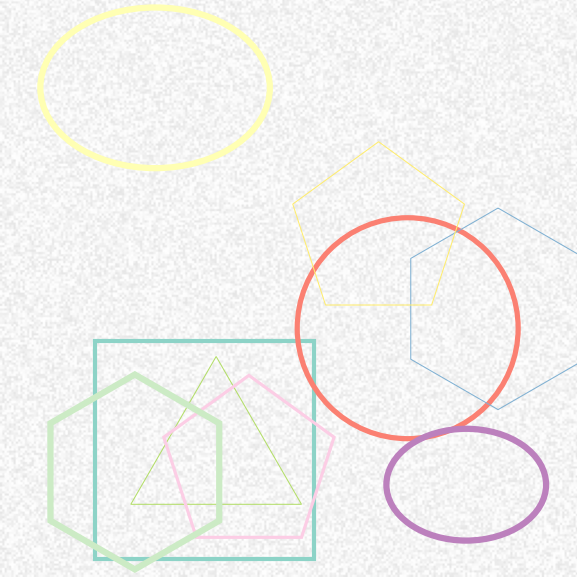[{"shape": "square", "thickness": 2, "radius": 0.95, "center": [0.354, 0.22]}, {"shape": "oval", "thickness": 3, "radius": 0.99, "center": [0.269, 0.847]}, {"shape": "circle", "thickness": 2.5, "radius": 0.96, "center": [0.706, 0.431]}, {"shape": "hexagon", "thickness": 0.5, "radius": 0.87, "center": [0.862, 0.464]}, {"shape": "triangle", "thickness": 0.5, "radius": 0.85, "center": [0.374, 0.211]}, {"shape": "pentagon", "thickness": 1.5, "radius": 0.78, "center": [0.431, 0.194]}, {"shape": "oval", "thickness": 3, "radius": 0.69, "center": [0.807, 0.16]}, {"shape": "hexagon", "thickness": 3, "radius": 0.84, "center": [0.234, 0.182]}, {"shape": "pentagon", "thickness": 0.5, "radius": 0.78, "center": [0.656, 0.597]}]